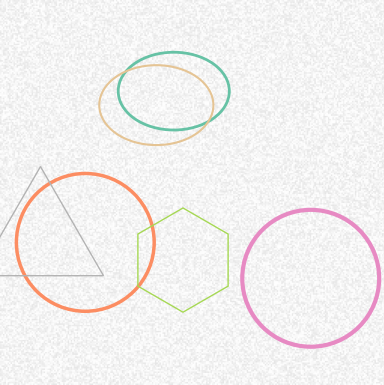[{"shape": "oval", "thickness": 2, "radius": 0.72, "center": [0.451, 0.763]}, {"shape": "circle", "thickness": 2.5, "radius": 0.89, "center": [0.222, 0.37]}, {"shape": "circle", "thickness": 3, "radius": 0.89, "center": [0.807, 0.277]}, {"shape": "hexagon", "thickness": 1, "radius": 0.68, "center": [0.475, 0.324]}, {"shape": "oval", "thickness": 1.5, "radius": 0.74, "center": [0.406, 0.727]}, {"shape": "triangle", "thickness": 1, "radius": 0.94, "center": [0.105, 0.378]}]